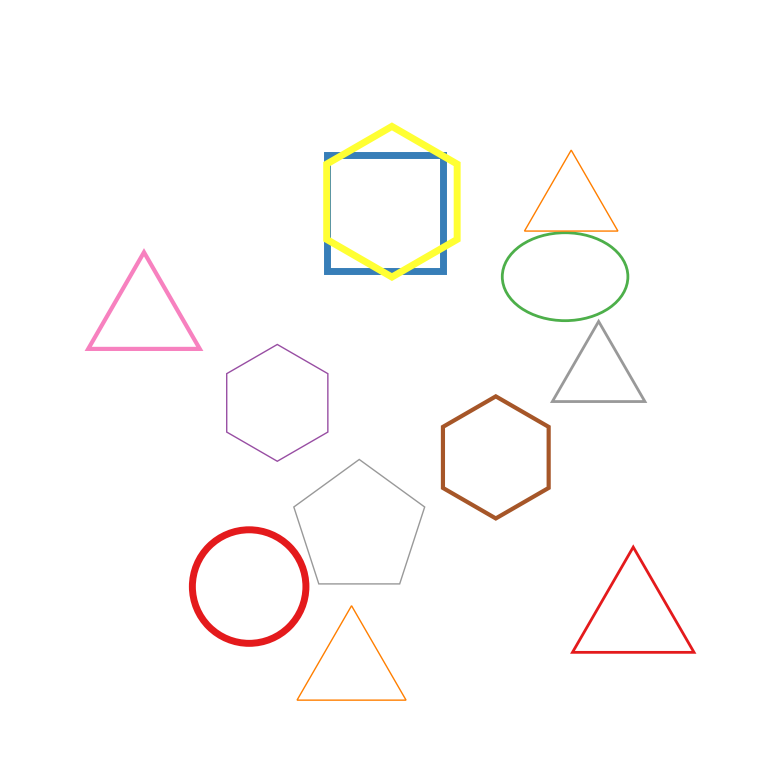[{"shape": "circle", "thickness": 2.5, "radius": 0.37, "center": [0.324, 0.238]}, {"shape": "triangle", "thickness": 1, "radius": 0.46, "center": [0.822, 0.198]}, {"shape": "square", "thickness": 2.5, "radius": 0.38, "center": [0.5, 0.724]}, {"shape": "oval", "thickness": 1, "radius": 0.41, "center": [0.734, 0.641]}, {"shape": "hexagon", "thickness": 0.5, "radius": 0.38, "center": [0.36, 0.477]}, {"shape": "triangle", "thickness": 0.5, "radius": 0.35, "center": [0.742, 0.735]}, {"shape": "triangle", "thickness": 0.5, "radius": 0.41, "center": [0.457, 0.132]}, {"shape": "hexagon", "thickness": 2.5, "radius": 0.49, "center": [0.509, 0.738]}, {"shape": "hexagon", "thickness": 1.5, "radius": 0.4, "center": [0.644, 0.406]}, {"shape": "triangle", "thickness": 1.5, "radius": 0.42, "center": [0.187, 0.589]}, {"shape": "triangle", "thickness": 1, "radius": 0.35, "center": [0.777, 0.513]}, {"shape": "pentagon", "thickness": 0.5, "radius": 0.45, "center": [0.467, 0.314]}]